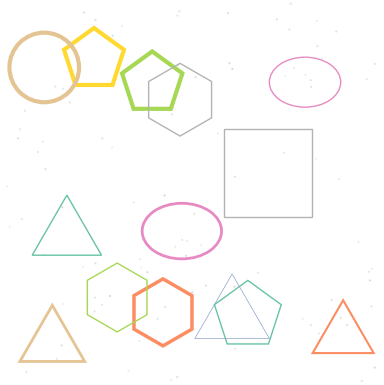[{"shape": "pentagon", "thickness": 1, "radius": 0.46, "center": [0.644, 0.18]}, {"shape": "triangle", "thickness": 1, "radius": 0.52, "center": [0.174, 0.389]}, {"shape": "triangle", "thickness": 1.5, "radius": 0.46, "center": [0.891, 0.129]}, {"shape": "hexagon", "thickness": 2.5, "radius": 0.43, "center": [0.423, 0.189]}, {"shape": "triangle", "thickness": 0.5, "radius": 0.56, "center": [0.603, 0.176]}, {"shape": "oval", "thickness": 1, "radius": 0.46, "center": [0.792, 0.787]}, {"shape": "oval", "thickness": 2, "radius": 0.52, "center": [0.472, 0.4]}, {"shape": "pentagon", "thickness": 3, "radius": 0.41, "center": [0.395, 0.784]}, {"shape": "hexagon", "thickness": 1, "radius": 0.45, "center": [0.304, 0.227]}, {"shape": "pentagon", "thickness": 3, "radius": 0.41, "center": [0.244, 0.845]}, {"shape": "triangle", "thickness": 2, "radius": 0.49, "center": [0.136, 0.11]}, {"shape": "circle", "thickness": 3, "radius": 0.45, "center": [0.115, 0.825]}, {"shape": "hexagon", "thickness": 1, "radius": 0.47, "center": [0.468, 0.741]}, {"shape": "square", "thickness": 1, "radius": 0.57, "center": [0.695, 0.551]}]